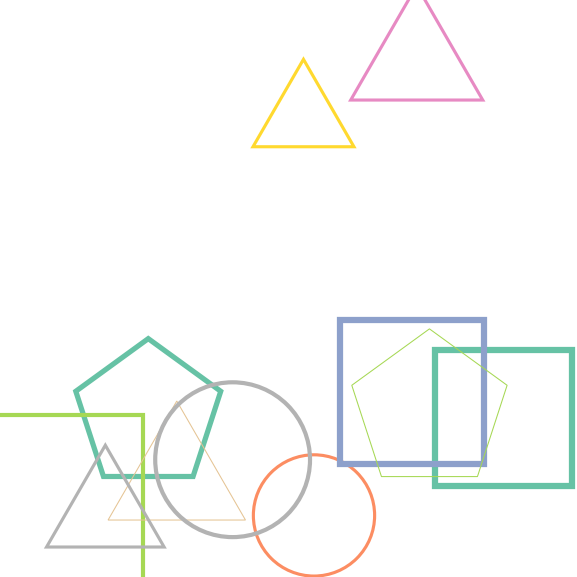[{"shape": "square", "thickness": 3, "radius": 0.59, "center": [0.872, 0.275]}, {"shape": "pentagon", "thickness": 2.5, "radius": 0.66, "center": [0.257, 0.281]}, {"shape": "circle", "thickness": 1.5, "radius": 0.52, "center": [0.544, 0.107]}, {"shape": "square", "thickness": 3, "radius": 0.62, "center": [0.713, 0.321]}, {"shape": "triangle", "thickness": 1.5, "radius": 0.66, "center": [0.722, 0.892]}, {"shape": "pentagon", "thickness": 0.5, "radius": 0.71, "center": [0.744, 0.288]}, {"shape": "square", "thickness": 2, "radius": 0.71, "center": [0.106, 0.139]}, {"shape": "triangle", "thickness": 1.5, "radius": 0.5, "center": [0.525, 0.795]}, {"shape": "triangle", "thickness": 0.5, "radius": 0.69, "center": [0.306, 0.167]}, {"shape": "triangle", "thickness": 1.5, "radius": 0.59, "center": [0.182, 0.111]}, {"shape": "circle", "thickness": 2, "radius": 0.67, "center": [0.403, 0.203]}]